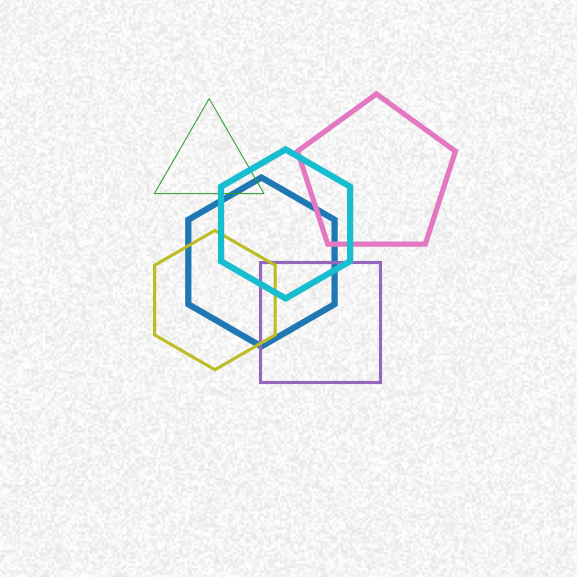[{"shape": "hexagon", "thickness": 3, "radius": 0.73, "center": [0.453, 0.545]}, {"shape": "triangle", "thickness": 0.5, "radius": 0.55, "center": [0.362, 0.719]}, {"shape": "square", "thickness": 1.5, "radius": 0.52, "center": [0.554, 0.442]}, {"shape": "pentagon", "thickness": 2.5, "radius": 0.72, "center": [0.652, 0.693]}, {"shape": "hexagon", "thickness": 1.5, "radius": 0.6, "center": [0.372, 0.479]}, {"shape": "hexagon", "thickness": 3, "radius": 0.65, "center": [0.495, 0.611]}]